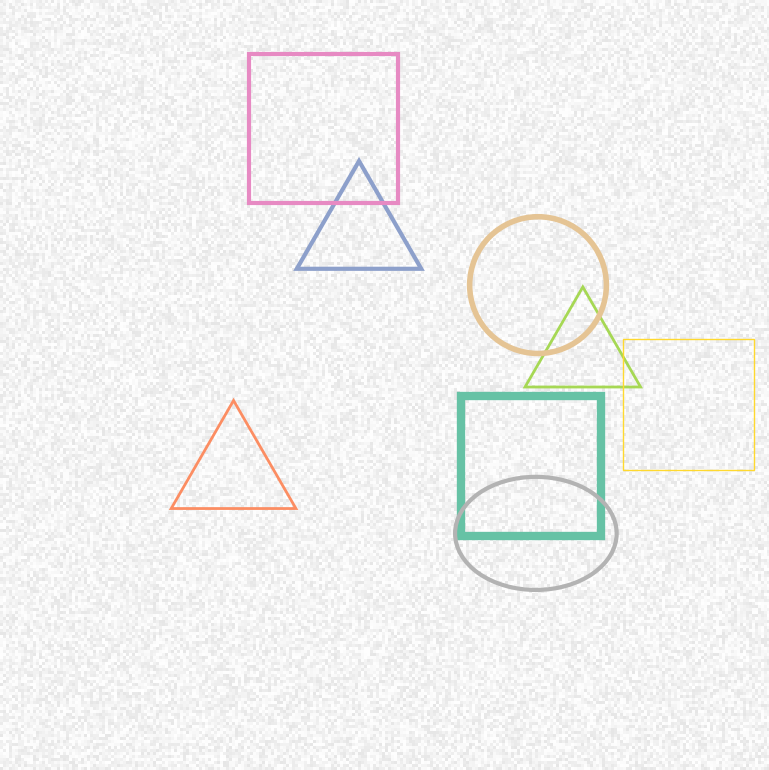[{"shape": "square", "thickness": 3, "radius": 0.46, "center": [0.69, 0.395]}, {"shape": "triangle", "thickness": 1, "radius": 0.47, "center": [0.303, 0.386]}, {"shape": "triangle", "thickness": 1.5, "radius": 0.47, "center": [0.466, 0.698]}, {"shape": "square", "thickness": 1.5, "radius": 0.48, "center": [0.42, 0.833]}, {"shape": "triangle", "thickness": 1, "radius": 0.43, "center": [0.757, 0.541]}, {"shape": "square", "thickness": 0.5, "radius": 0.43, "center": [0.894, 0.475]}, {"shape": "circle", "thickness": 2, "radius": 0.44, "center": [0.699, 0.63]}, {"shape": "oval", "thickness": 1.5, "radius": 0.52, "center": [0.696, 0.307]}]